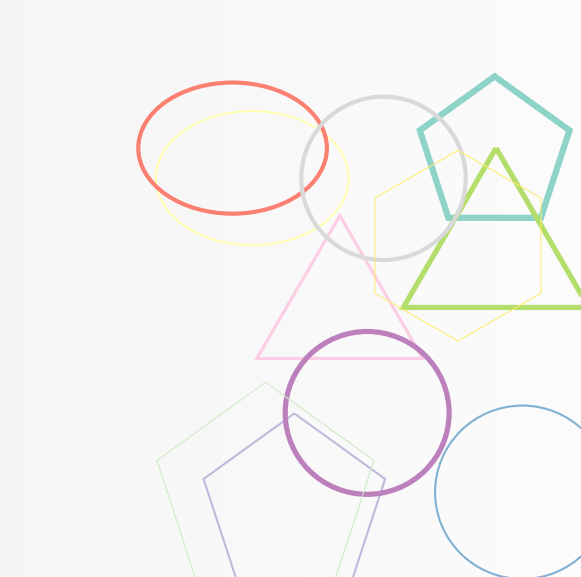[{"shape": "pentagon", "thickness": 3, "radius": 0.68, "center": [0.851, 0.732]}, {"shape": "oval", "thickness": 1, "radius": 0.83, "center": [0.434, 0.691]}, {"shape": "pentagon", "thickness": 1, "radius": 0.82, "center": [0.506, 0.119]}, {"shape": "oval", "thickness": 2, "radius": 0.81, "center": [0.4, 0.743]}, {"shape": "circle", "thickness": 1, "radius": 0.75, "center": [0.899, 0.147]}, {"shape": "triangle", "thickness": 2.5, "radius": 0.92, "center": [0.853, 0.559]}, {"shape": "triangle", "thickness": 1.5, "radius": 0.82, "center": [0.585, 0.461]}, {"shape": "circle", "thickness": 2, "radius": 0.71, "center": [0.66, 0.69]}, {"shape": "circle", "thickness": 2.5, "radius": 0.7, "center": [0.632, 0.284]}, {"shape": "pentagon", "thickness": 0.5, "radius": 0.98, "center": [0.457, 0.141]}, {"shape": "hexagon", "thickness": 0.5, "radius": 0.82, "center": [0.788, 0.574]}]